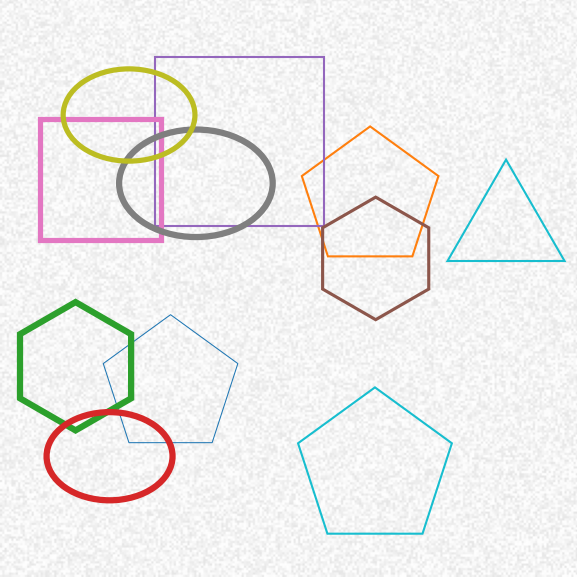[{"shape": "pentagon", "thickness": 0.5, "radius": 0.61, "center": [0.295, 0.332]}, {"shape": "pentagon", "thickness": 1, "radius": 0.62, "center": [0.641, 0.656]}, {"shape": "hexagon", "thickness": 3, "radius": 0.56, "center": [0.131, 0.365]}, {"shape": "oval", "thickness": 3, "radius": 0.55, "center": [0.19, 0.209]}, {"shape": "square", "thickness": 1, "radius": 0.73, "center": [0.415, 0.755]}, {"shape": "hexagon", "thickness": 1.5, "radius": 0.53, "center": [0.651, 0.552]}, {"shape": "square", "thickness": 2.5, "radius": 0.52, "center": [0.173, 0.688]}, {"shape": "oval", "thickness": 3, "radius": 0.66, "center": [0.339, 0.682]}, {"shape": "oval", "thickness": 2.5, "radius": 0.57, "center": [0.223, 0.8]}, {"shape": "triangle", "thickness": 1, "radius": 0.59, "center": [0.876, 0.606]}, {"shape": "pentagon", "thickness": 1, "radius": 0.7, "center": [0.649, 0.188]}]